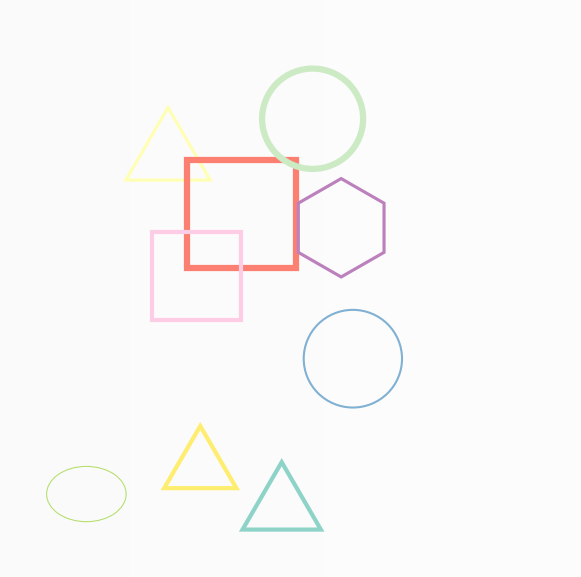[{"shape": "triangle", "thickness": 2, "radius": 0.39, "center": [0.485, 0.121]}, {"shape": "triangle", "thickness": 1.5, "radius": 0.42, "center": [0.289, 0.729]}, {"shape": "square", "thickness": 3, "radius": 0.47, "center": [0.415, 0.628]}, {"shape": "circle", "thickness": 1, "radius": 0.42, "center": [0.607, 0.378]}, {"shape": "oval", "thickness": 0.5, "radius": 0.34, "center": [0.149, 0.144]}, {"shape": "square", "thickness": 2, "radius": 0.38, "center": [0.338, 0.521]}, {"shape": "hexagon", "thickness": 1.5, "radius": 0.43, "center": [0.587, 0.605]}, {"shape": "circle", "thickness": 3, "radius": 0.43, "center": [0.538, 0.794]}, {"shape": "triangle", "thickness": 2, "radius": 0.36, "center": [0.345, 0.19]}]